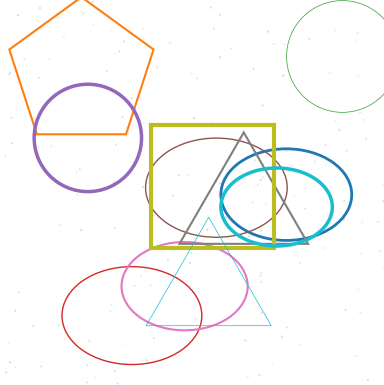[{"shape": "oval", "thickness": 2, "radius": 0.85, "center": [0.744, 0.494]}, {"shape": "pentagon", "thickness": 1.5, "radius": 0.98, "center": [0.212, 0.811]}, {"shape": "circle", "thickness": 0.5, "radius": 0.73, "center": [0.89, 0.853]}, {"shape": "oval", "thickness": 1, "radius": 0.91, "center": [0.343, 0.18]}, {"shape": "circle", "thickness": 2.5, "radius": 0.7, "center": [0.228, 0.642]}, {"shape": "oval", "thickness": 1, "radius": 0.92, "center": [0.562, 0.513]}, {"shape": "oval", "thickness": 1.5, "radius": 0.82, "center": [0.48, 0.257]}, {"shape": "triangle", "thickness": 1.5, "radius": 0.96, "center": [0.633, 0.463]}, {"shape": "square", "thickness": 3, "radius": 0.8, "center": [0.552, 0.516]}, {"shape": "oval", "thickness": 2.5, "radius": 0.72, "center": [0.718, 0.462]}, {"shape": "triangle", "thickness": 0.5, "radius": 0.94, "center": [0.542, 0.248]}]